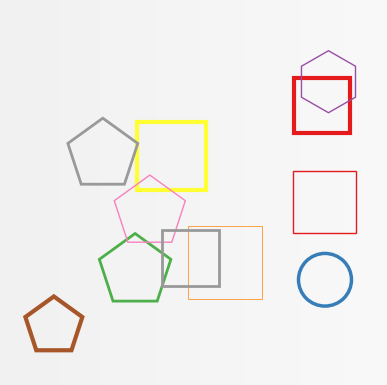[{"shape": "square", "thickness": 1, "radius": 0.4, "center": [0.837, 0.475]}, {"shape": "square", "thickness": 3, "radius": 0.36, "center": [0.83, 0.726]}, {"shape": "circle", "thickness": 2.5, "radius": 0.34, "center": [0.839, 0.273]}, {"shape": "pentagon", "thickness": 2, "radius": 0.49, "center": [0.349, 0.296]}, {"shape": "hexagon", "thickness": 1, "radius": 0.4, "center": [0.848, 0.788]}, {"shape": "square", "thickness": 0.5, "radius": 0.48, "center": [0.58, 0.318]}, {"shape": "square", "thickness": 3, "radius": 0.45, "center": [0.444, 0.595]}, {"shape": "pentagon", "thickness": 3, "radius": 0.39, "center": [0.139, 0.153]}, {"shape": "pentagon", "thickness": 1, "radius": 0.48, "center": [0.387, 0.449]}, {"shape": "pentagon", "thickness": 2, "radius": 0.47, "center": [0.265, 0.598]}, {"shape": "square", "thickness": 2, "radius": 0.37, "center": [0.492, 0.331]}]